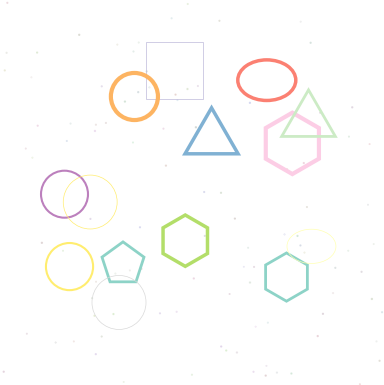[{"shape": "hexagon", "thickness": 2, "radius": 0.31, "center": [0.744, 0.28]}, {"shape": "pentagon", "thickness": 2, "radius": 0.29, "center": [0.319, 0.314]}, {"shape": "oval", "thickness": 0.5, "radius": 0.32, "center": [0.809, 0.36]}, {"shape": "square", "thickness": 0.5, "radius": 0.37, "center": [0.452, 0.817]}, {"shape": "oval", "thickness": 2.5, "radius": 0.38, "center": [0.693, 0.792]}, {"shape": "triangle", "thickness": 2.5, "radius": 0.4, "center": [0.549, 0.64]}, {"shape": "circle", "thickness": 3, "radius": 0.31, "center": [0.349, 0.749]}, {"shape": "hexagon", "thickness": 2.5, "radius": 0.33, "center": [0.481, 0.375]}, {"shape": "hexagon", "thickness": 3, "radius": 0.4, "center": [0.759, 0.628]}, {"shape": "circle", "thickness": 0.5, "radius": 0.35, "center": [0.309, 0.214]}, {"shape": "circle", "thickness": 1.5, "radius": 0.31, "center": [0.168, 0.496]}, {"shape": "triangle", "thickness": 2, "radius": 0.4, "center": [0.801, 0.686]}, {"shape": "circle", "thickness": 1.5, "radius": 0.31, "center": [0.181, 0.308]}, {"shape": "circle", "thickness": 0.5, "radius": 0.35, "center": [0.234, 0.475]}]